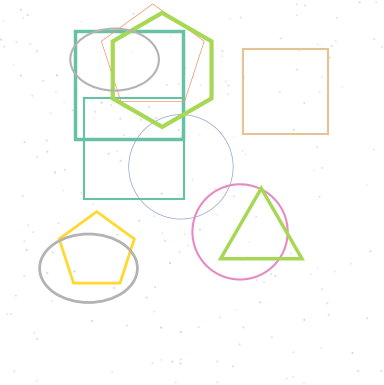[{"shape": "square", "thickness": 1.5, "radius": 0.65, "center": [0.348, 0.615]}, {"shape": "square", "thickness": 2.5, "radius": 0.7, "center": [0.335, 0.779]}, {"shape": "pentagon", "thickness": 0.5, "radius": 0.7, "center": [0.397, 0.849]}, {"shape": "circle", "thickness": 0.5, "radius": 0.68, "center": [0.47, 0.567]}, {"shape": "circle", "thickness": 1.5, "radius": 0.62, "center": [0.623, 0.398]}, {"shape": "triangle", "thickness": 2.5, "radius": 0.61, "center": [0.679, 0.389]}, {"shape": "hexagon", "thickness": 3, "radius": 0.74, "center": [0.421, 0.818]}, {"shape": "pentagon", "thickness": 2, "radius": 0.51, "center": [0.251, 0.348]}, {"shape": "square", "thickness": 1.5, "radius": 0.55, "center": [0.741, 0.762]}, {"shape": "oval", "thickness": 1.5, "radius": 0.58, "center": [0.298, 0.845]}, {"shape": "oval", "thickness": 2, "radius": 0.64, "center": [0.23, 0.303]}]